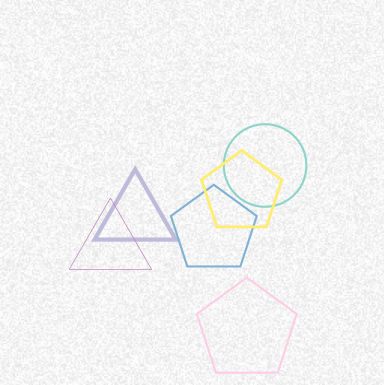[{"shape": "circle", "thickness": 1.5, "radius": 0.54, "center": [0.689, 0.57]}, {"shape": "triangle", "thickness": 3, "radius": 0.61, "center": [0.351, 0.439]}, {"shape": "pentagon", "thickness": 1.5, "radius": 0.59, "center": [0.555, 0.403]}, {"shape": "pentagon", "thickness": 1.5, "radius": 0.68, "center": [0.641, 0.142]}, {"shape": "triangle", "thickness": 0.5, "radius": 0.62, "center": [0.287, 0.362]}, {"shape": "pentagon", "thickness": 2, "radius": 0.55, "center": [0.628, 0.499]}]